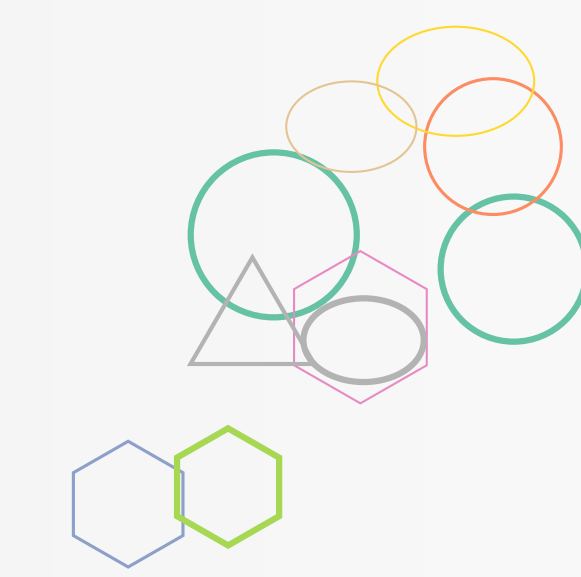[{"shape": "circle", "thickness": 3, "radius": 0.71, "center": [0.471, 0.592]}, {"shape": "circle", "thickness": 3, "radius": 0.63, "center": [0.884, 0.533]}, {"shape": "circle", "thickness": 1.5, "radius": 0.59, "center": [0.848, 0.745]}, {"shape": "hexagon", "thickness": 1.5, "radius": 0.54, "center": [0.221, 0.126]}, {"shape": "hexagon", "thickness": 1, "radius": 0.66, "center": [0.62, 0.433]}, {"shape": "hexagon", "thickness": 3, "radius": 0.51, "center": [0.392, 0.156]}, {"shape": "oval", "thickness": 1, "radius": 0.67, "center": [0.784, 0.858]}, {"shape": "oval", "thickness": 1, "radius": 0.56, "center": [0.604, 0.78]}, {"shape": "oval", "thickness": 3, "radius": 0.52, "center": [0.626, 0.41]}, {"shape": "triangle", "thickness": 2, "radius": 0.62, "center": [0.434, 0.43]}]